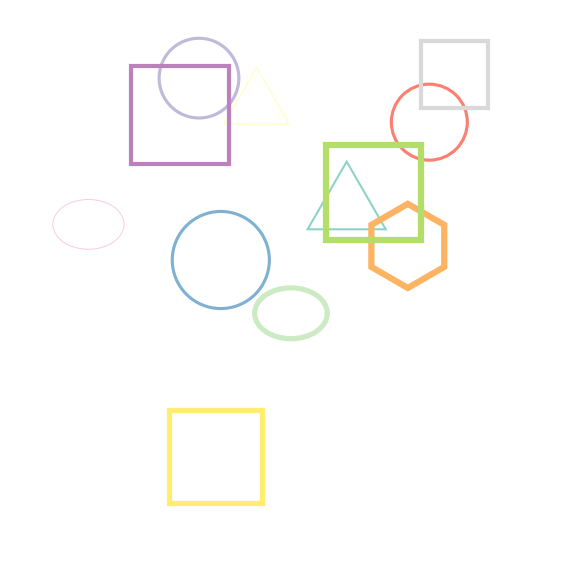[{"shape": "triangle", "thickness": 1, "radius": 0.39, "center": [0.6, 0.641]}, {"shape": "triangle", "thickness": 0.5, "radius": 0.33, "center": [0.444, 0.817]}, {"shape": "circle", "thickness": 1.5, "radius": 0.35, "center": [0.345, 0.864]}, {"shape": "circle", "thickness": 1.5, "radius": 0.33, "center": [0.743, 0.788]}, {"shape": "circle", "thickness": 1.5, "radius": 0.42, "center": [0.382, 0.549]}, {"shape": "hexagon", "thickness": 3, "radius": 0.36, "center": [0.706, 0.573]}, {"shape": "square", "thickness": 3, "radius": 0.41, "center": [0.647, 0.666]}, {"shape": "oval", "thickness": 0.5, "radius": 0.31, "center": [0.153, 0.611]}, {"shape": "square", "thickness": 2, "radius": 0.29, "center": [0.787, 0.87]}, {"shape": "square", "thickness": 2, "radius": 0.42, "center": [0.311, 0.801]}, {"shape": "oval", "thickness": 2.5, "radius": 0.31, "center": [0.504, 0.457]}, {"shape": "square", "thickness": 2.5, "radius": 0.4, "center": [0.374, 0.209]}]